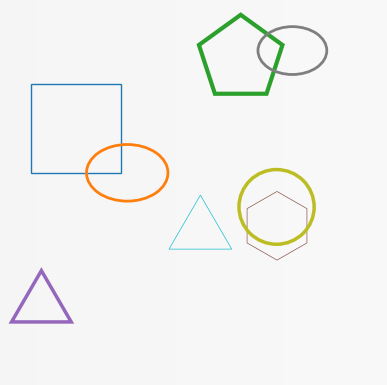[{"shape": "square", "thickness": 1, "radius": 0.58, "center": [0.195, 0.666]}, {"shape": "oval", "thickness": 2, "radius": 0.53, "center": [0.328, 0.551]}, {"shape": "pentagon", "thickness": 3, "radius": 0.57, "center": [0.621, 0.848]}, {"shape": "triangle", "thickness": 2.5, "radius": 0.44, "center": [0.107, 0.208]}, {"shape": "hexagon", "thickness": 0.5, "radius": 0.45, "center": [0.715, 0.414]}, {"shape": "oval", "thickness": 2, "radius": 0.44, "center": [0.755, 0.869]}, {"shape": "circle", "thickness": 2.5, "radius": 0.48, "center": [0.714, 0.463]}, {"shape": "triangle", "thickness": 0.5, "radius": 0.47, "center": [0.517, 0.4]}]